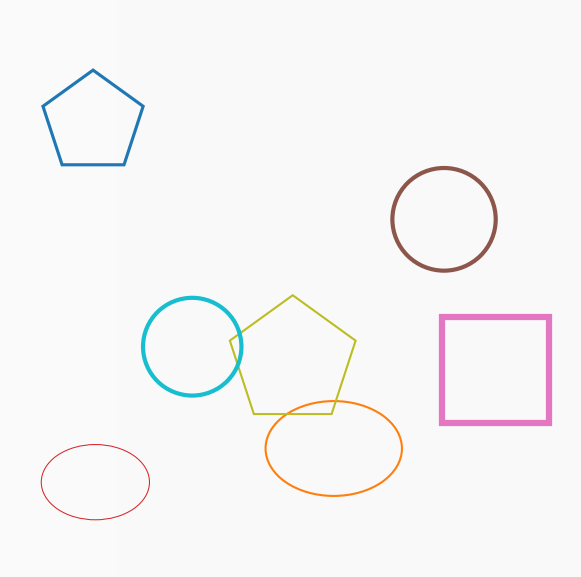[{"shape": "pentagon", "thickness": 1.5, "radius": 0.45, "center": [0.16, 0.787]}, {"shape": "oval", "thickness": 1, "radius": 0.59, "center": [0.574, 0.222]}, {"shape": "oval", "thickness": 0.5, "radius": 0.47, "center": [0.164, 0.164]}, {"shape": "circle", "thickness": 2, "radius": 0.44, "center": [0.764, 0.619]}, {"shape": "square", "thickness": 3, "radius": 0.46, "center": [0.853, 0.358]}, {"shape": "pentagon", "thickness": 1, "radius": 0.57, "center": [0.504, 0.374]}, {"shape": "circle", "thickness": 2, "radius": 0.42, "center": [0.331, 0.399]}]